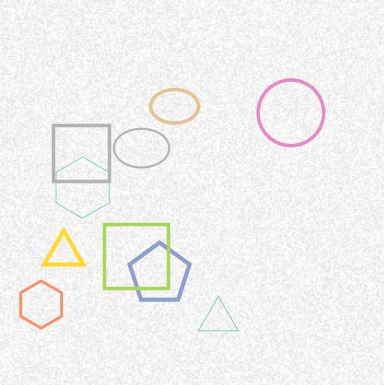[{"shape": "triangle", "thickness": 0.5, "radius": 0.3, "center": [0.567, 0.171]}, {"shape": "hexagon", "thickness": 0.5, "radius": 0.4, "center": [0.215, 0.513]}, {"shape": "hexagon", "thickness": 2, "radius": 0.31, "center": [0.107, 0.209]}, {"shape": "pentagon", "thickness": 3, "radius": 0.41, "center": [0.415, 0.288]}, {"shape": "circle", "thickness": 2.5, "radius": 0.43, "center": [0.756, 0.707]}, {"shape": "square", "thickness": 2.5, "radius": 0.42, "center": [0.354, 0.336]}, {"shape": "triangle", "thickness": 3, "radius": 0.29, "center": [0.165, 0.342]}, {"shape": "oval", "thickness": 2.5, "radius": 0.31, "center": [0.454, 0.724]}, {"shape": "square", "thickness": 2.5, "radius": 0.36, "center": [0.21, 0.602]}, {"shape": "oval", "thickness": 1.5, "radius": 0.36, "center": [0.368, 0.615]}]